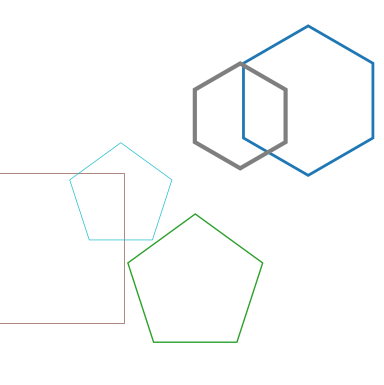[{"shape": "hexagon", "thickness": 2, "radius": 0.97, "center": [0.801, 0.739]}, {"shape": "pentagon", "thickness": 1, "radius": 0.92, "center": [0.507, 0.26]}, {"shape": "square", "thickness": 0.5, "radius": 0.97, "center": [0.128, 0.356]}, {"shape": "hexagon", "thickness": 3, "radius": 0.68, "center": [0.624, 0.699]}, {"shape": "pentagon", "thickness": 0.5, "radius": 0.7, "center": [0.314, 0.49]}]